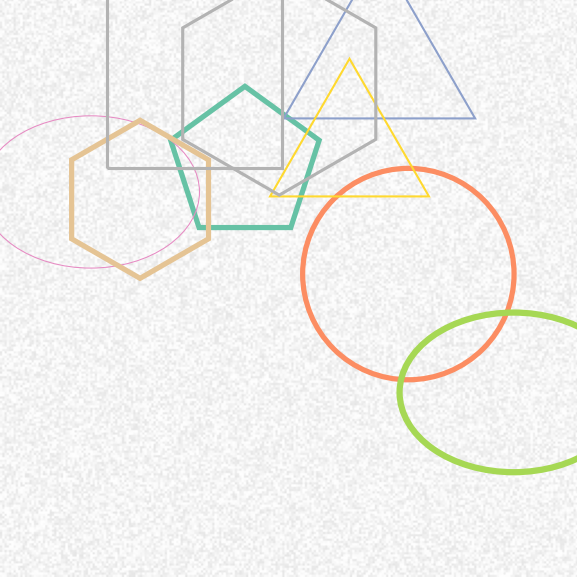[{"shape": "pentagon", "thickness": 2.5, "radius": 0.68, "center": [0.424, 0.714]}, {"shape": "circle", "thickness": 2.5, "radius": 0.92, "center": [0.707, 0.525]}, {"shape": "triangle", "thickness": 1, "radius": 0.96, "center": [0.657, 0.89]}, {"shape": "oval", "thickness": 0.5, "radius": 0.94, "center": [0.157, 0.667]}, {"shape": "oval", "thickness": 3, "radius": 0.99, "center": [0.889, 0.32]}, {"shape": "triangle", "thickness": 1, "radius": 0.79, "center": [0.605, 0.738]}, {"shape": "hexagon", "thickness": 2.5, "radius": 0.68, "center": [0.243, 0.654]}, {"shape": "hexagon", "thickness": 1.5, "radius": 0.97, "center": [0.484, 0.854]}, {"shape": "square", "thickness": 1.5, "radius": 0.76, "center": [0.336, 0.859]}]